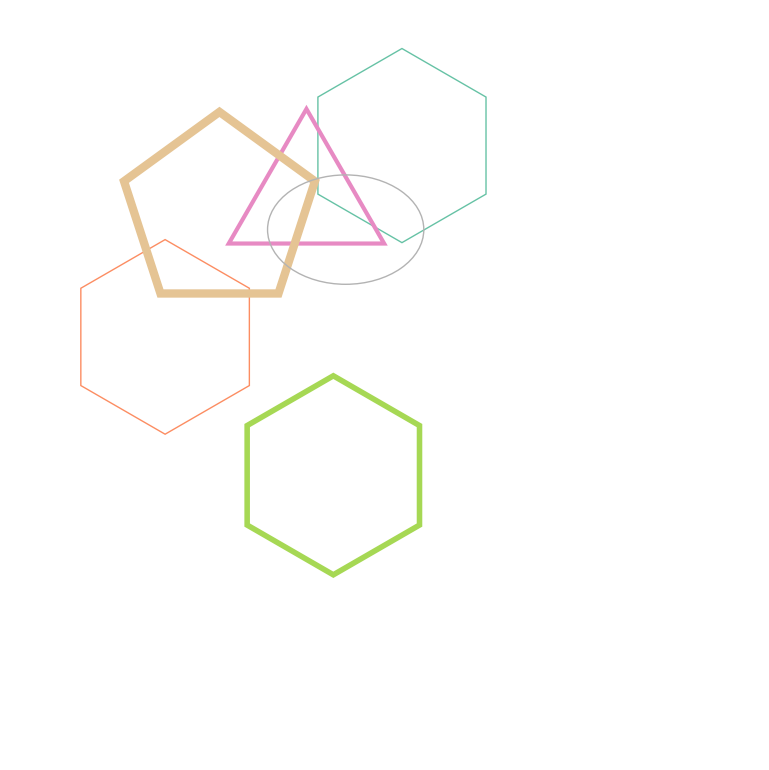[{"shape": "hexagon", "thickness": 0.5, "radius": 0.63, "center": [0.522, 0.811]}, {"shape": "hexagon", "thickness": 0.5, "radius": 0.63, "center": [0.214, 0.562]}, {"shape": "triangle", "thickness": 1.5, "radius": 0.58, "center": [0.398, 0.742]}, {"shape": "hexagon", "thickness": 2, "radius": 0.65, "center": [0.433, 0.383]}, {"shape": "pentagon", "thickness": 3, "radius": 0.65, "center": [0.285, 0.724]}, {"shape": "oval", "thickness": 0.5, "radius": 0.51, "center": [0.449, 0.702]}]